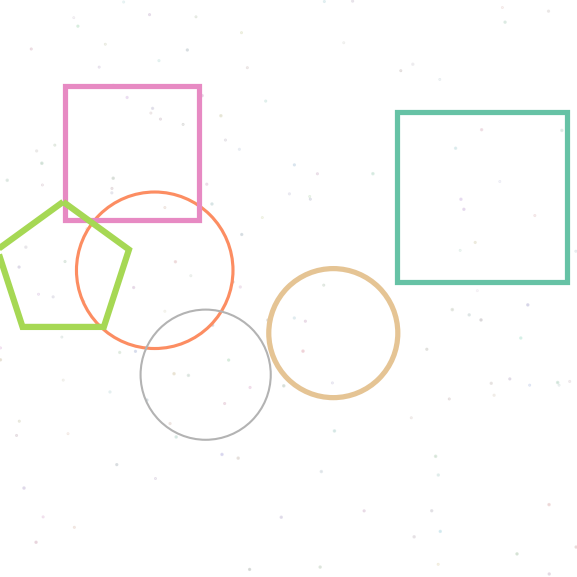[{"shape": "square", "thickness": 2.5, "radius": 0.74, "center": [0.835, 0.658]}, {"shape": "circle", "thickness": 1.5, "radius": 0.68, "center": [0.268, 0.531]}, {"shape": "square", "thickness": 2.5, "radius": 0.58, "center": [0.228, 0.734]}, {"shape": "pentagon", "thickness": 3, "radius": 0.6, "center": [0.109, 0.53]}, {"shape": "circle", "thickness": 2.5, "radius": 0.56, "center": [0.577, 0.422]}, {"shape": "circle", "thickness": 1, "radius": 0.56, "center": [0.356, 0.35]}]